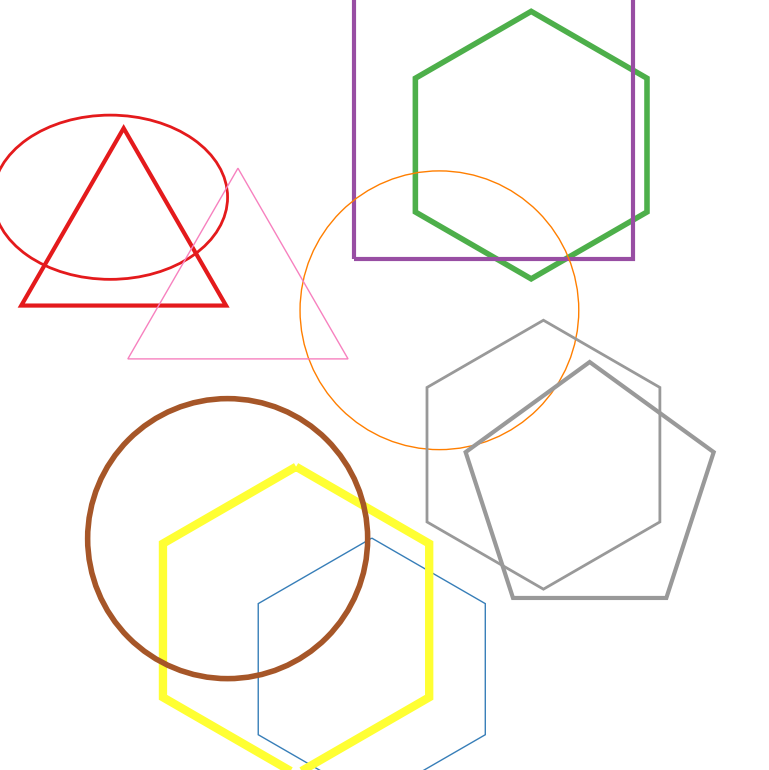[{"shape": "oval", "thickness": 1, "radius": 0.76, "center": [0.143, 0.744]}, {"shape": "triangle", "thickness": 1.5, "radius": 0.77, "center": [0.161, 0.68]}, {"shape": "hexagon", "thickness": 0.5, "radius": 0.85, "center": [0.483, 0.131]}, {"shape": "hexagon", "thickness": 2, "radius": 0.87, "center": [0.69, 0.812]}, {"shape": "square", "thickness": 1.5, "radius": 0.9, "center": [0.641, 0.845]}, {"shape": "circle", "thickness": 0.5, "radius": 0.9, "center": [0.571, 0.597]}, {"shape": "hexagon", "thickness": 3, "radius": 1.0, "center": [0.385, 0.194]}, {"shape": "circle", "thickness": 2, "radius": 0.91, "center": [0.296, 0.3]}, {"shape": "triangle", "thickness": 0.5, "radius": 0.83, "center": [0.309, 0.616]}, {"shape": "pentagon", "thickness": 1.5, "radius": 0.85, "center": [0.766, 0.36]}, {"shape": "hexagon", "thickness": 1, "radius": 0.87, "center": [0.706, 0.409]}]